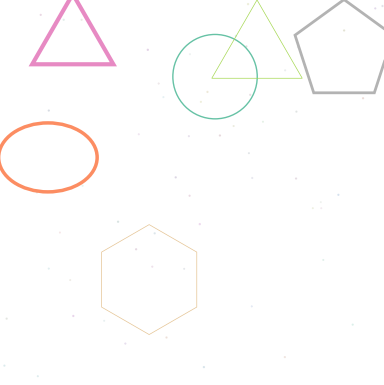[{"shape": "circle", "thickness": 1, "radius": 0.55, "center": [0.559, 0.801]}, {"shape": "oval", "thickness": 2.5, "radius": 0.64, "center": [0.124, 0.591]}, {"shape": "triangle", "thickness": 3, "radius": 0.61, "center": [0.189, 0.894]}, {"shape": "triangle", "thickness": 0.5, "radius": 0.68, "center": [0.668, 0.865]}, {"shape": "hexagon", "thickness": 0.5, "radius": 0.71, "center": [0.387, 0.274]}, {"shape": "pentagon", "thickness": 2, "radius": 0.67, "center": [0.894, 0.867]}]